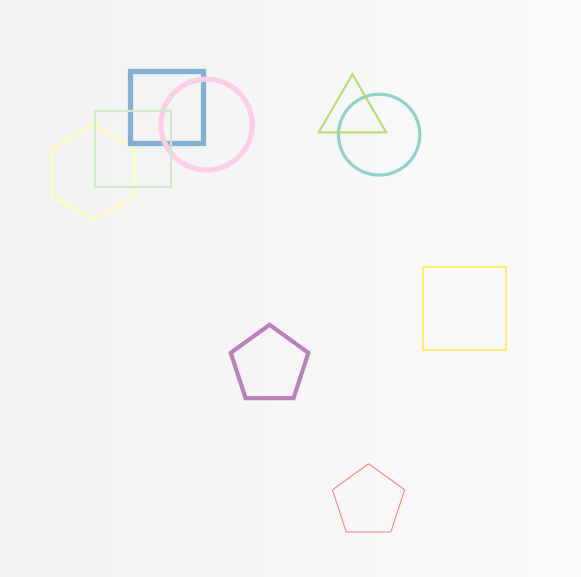[{"shape": "circle", "thickness": 1.5, "radius": 0.35, "center": [0.652, 0.766]}, {"shape": "hexagon", "thickness": 1, "radius": 0.41, "center": [0.161, 0.701]}, {"shape": "pentagon", "thickness": 0.5, "radius": 0.33, "center": [0.634, 0.131]}, {"shape": "square", "thickness": 2.5, "radius": 0.31, "center": [0.286, 0.813]}, {"shape": "triangle", "thickness": 1, "radius": 0.34, "center": [0.606, 0.803]}, {"shape": "circle", "thickness": 2.5, "radius": 0.39, "center": [0.355, 0.783]}, {"shape": "pentagon", "thickness": 2, "radius": 0.35, "center": [0.464, 0.367]}, {"shape": "square", "thickness": 1, "radius": 0.33, "center": [0.229, 0.74]}, {"shape": "square", "thickness": 1, "radius": 0.36, "center": [0.799, 0.465]}]